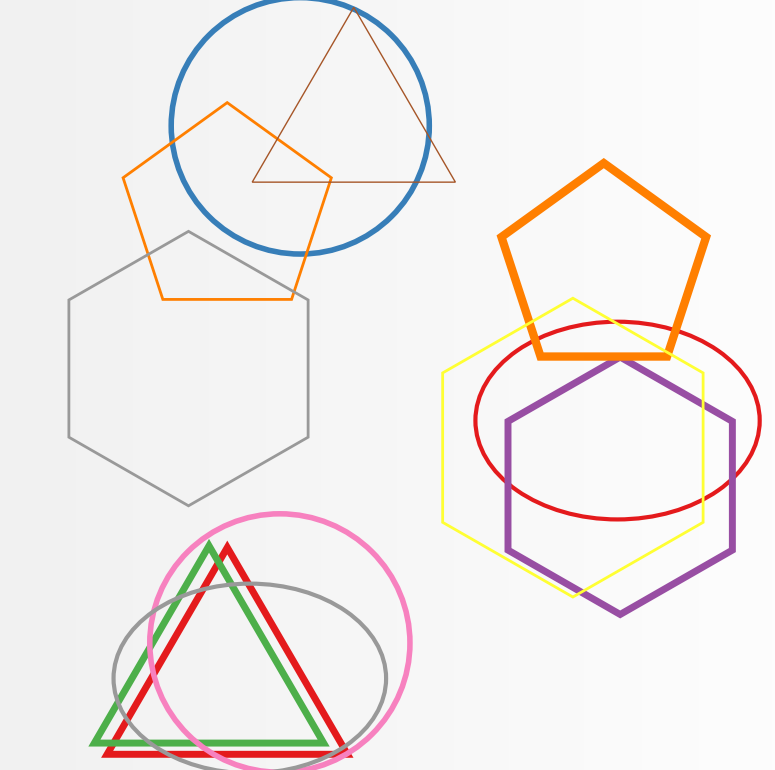[{"shape": "triangle", "thickness": 2.5, "radius": 0.9, "center": [0.293, 0.11]}, {"shape": "oval", "thickness": 1.5, "radius": 0.92, "center": [0.797, 0.454]}, {"shape": "circle", "thickness": 2, "radius": 0.83, "center": [0.387, 0.837]}, {"shape": "triangle", "thickness": 2.5, "radius": 0.85, "center": [0.27, 0.12]}, {"shape": "hexagon", "thickness": 2.5, "radius": 0.84, "center": [0.8, 0.369]}, {"shape": "pentagon", "thickness": 3, "radius": 0.69, "center": [0.779, 0.649]}, {"shape": "pentagon", "thickness": 1, "radius": 0.71, "center": [0.293, 0.725]}, {"shape": "hexagon", "thickness": 1, "radius": 0.97, "center": [0.739, 0.419]}, {"shape": "triangle", "thickness": 0.5, "radius": 0.76, "center": [0.457, 0.839]}, {"shape": "circle", "thickness": 2, "radius": 0.84, "center": [0.361, 0.165]}, {"shape": "hexagon", "thickness": 1, "radius": 0.89, "center": [0.243, 0.521]}, {"shape": "oval", "thickness": 1.5, "radius": 0.88, "center": [0.322, 0.119]}]